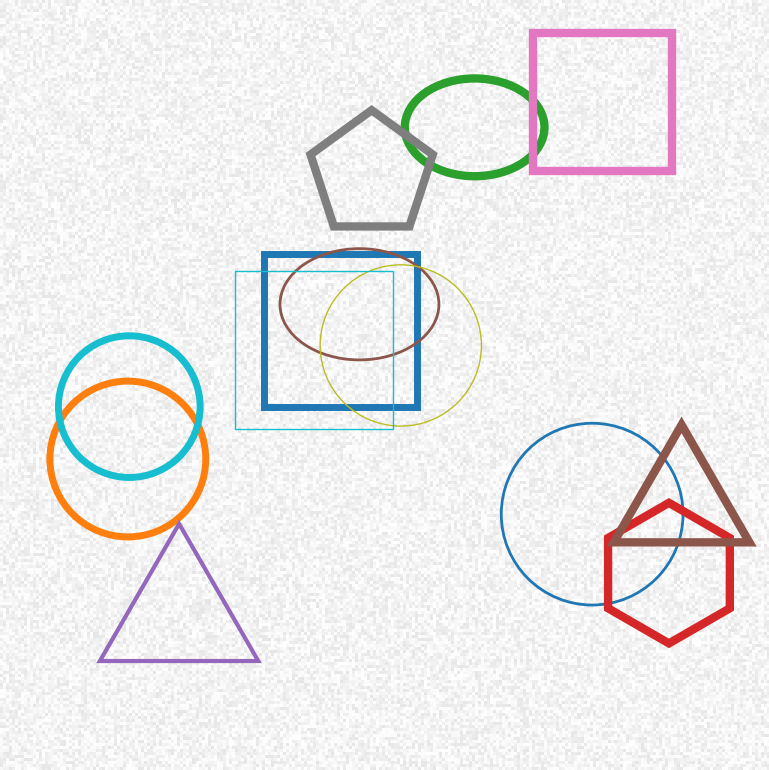[{"shape": "circle", "thickness": 1, "radius": 0.59, "center": [0.769, 0.332]}, {"shape": "square", "thickness": 2.5, "radius": 0.5, "center": [0.442, 0.571]}, {"shape": "circle", "thickness": 2.5, "radius": 0.51, "center": [0.166, 0.404]}, {"shape": "oval", "thickness": 3, "radius": 0.45, "center": [0.616, 0.835]}, {"shape": "hexagon", "thickness": 3, "radius": 0.46, "center": [0.869, 0.256]}, {"shape": "triangle", "thickness": 1.5, "radius": 0.59, "center": [0.233, 0.201]}, {"shape": "oval", "thickness": 1, "radius": 0.52, "center": [0.467, 0.605]}, {"shape": "triangle", "thickness": 3, "radius": 0.51, "center": [0.885, 0.347]}, {"shape": "square", "thickness": 3, "radius": 0.45, "center": [0.783, 0.867]}, {"shape": "pentagon", "thickness": 3, "radius": 0.42, "center": [0.483, 0.773]}, {"shape": "circle", "thickness": 0.5, "radius": 0.52, "center": [0.52, 0.551]}, {"shape": "circle", "thickness": 2.5, "radius": 0.46, "center": [0.168, 0.472]}, {"shape": "square", "thickness": 0.5, "radius": 0.51, "center": [0.408, 0.546]}]